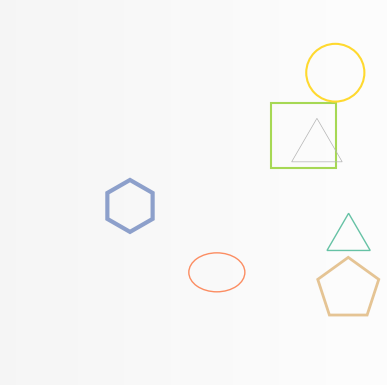[{"shape": "triangle", "thickness": 1, "radius": 0.32, "center": [0.9, 0.382]}, {"shape": "oval", "thickness": 1, "radius": 0.36, "center": [0.56, 0.293]}, {"shape": "hexagon", "thickness": 3, "radius": 0.34, "center": [0.335, 0.465]}, {"shape": "square", "thickness": 1.5, "radius": 0.42, "center": [0.783, 0.648]}, {"shape": "circle", "thickness": 1.5, "radius": 0.38, "center": [0.865, 0.811]}, {"shape": "pentagon", "thickness": 2, "radius": 0.41, "center": [0.899, 0.249]}, {"shape": "triangle", "thickness": 0.5, "radius": 0.38, "center": [0.818, 0.617]}]